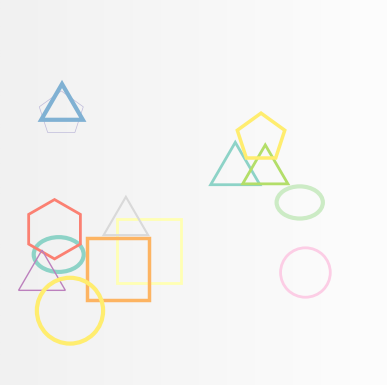[{"shape": "triangle", "thickness": 2, "radius": 0.37, "center": [0.607, 0.557]}, {"shape": "oval", "thickness": 3, "radius": 0.32, "center": [0.152, 0.339]}, {"shape": "square", "thickness": 2, "radius": 0.41, "center": [0.385, 0.348]}, {"shape": "pentagon", "thickness": 0.5, "radius": 0.3, "center": [0.158, 0.704]}, {"shape": "hexagon", "thickness": 2, "radius": 0.39, "center": [0.141, 0.405]}, {"shape": "triangle", "thickness": 3, "radius": 0.31, "center": [0.16, 0.72]}, {"shape": "square", "thickness": 2.5, "radius": 0.4, "center": [0.305, 0.302]}, {"shape": "triangle", "thickness": 2, "radius": 0.34, "center": [0.685, 0.556]}, {"shape": "circle", "thickness": 2, "radius": 0.32, "center": [0.788, 0.292]}, {"shape": "triangle", "thickness": 1.5, "radius": 0.33, "center": [0.325, 0.422]}, {"shape": "triangle", "thickness": 1, "radius": 0.35, "center": [0.108, 0.281]}, {"shape": "oval", "thickness": 3, "radius": 0.3, "center": [0.774, 0.474]}, {"shape": "circle", "thickness": 3, "radius": 0.43, "center": [0.181, 0.193]}, {"shape": "pentagon", "thickness": 2.5, "radius": 0.32, "center": [0.674, 0.642]}]